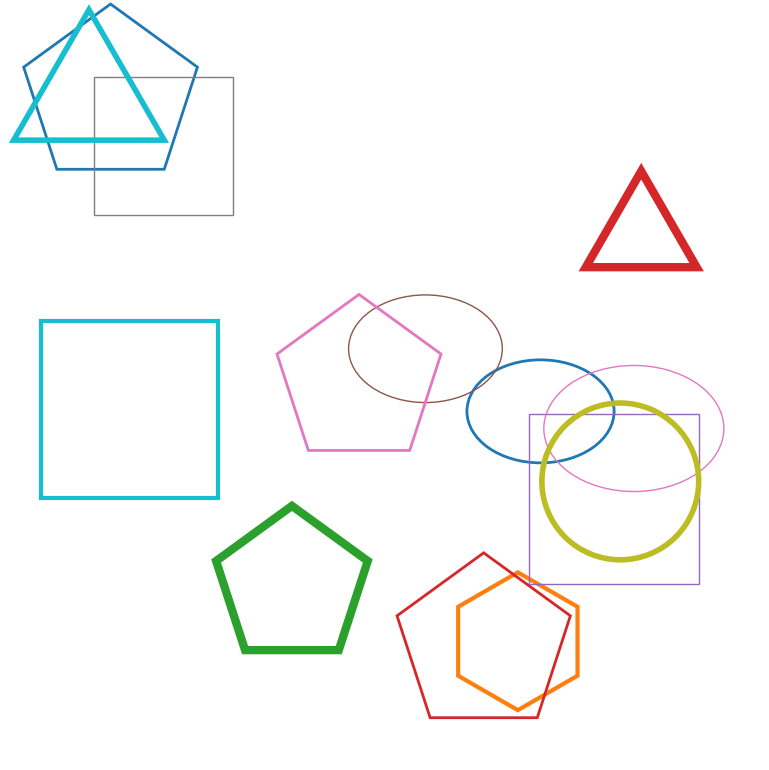[{"shape": "oval", "thickness": 1, "radius": 0.48, "center": [0.702, 0.466]}, {"shape": "pentagon", "thickness": 1, "radius": 0.59, "center": [0.144, 0.876]}, {"shape": "hexagon", "thickness": 1.5, "radius": 0.45, "center": [0.673, 0.167]}, {"shape": "pentagon", "thickness": 3, "radius": 0.52, "center": [0.379, 0.239]}, {"shape": "pentagon", "thickness": 1, "radius": 0.59, "center": [0.628, 0.164]}, {"shape": "triangle", "thickness": 3, "radius": 0.42, "center": [0.833, 0.695]}, {"shape": "square", "thickness": 0.5, "radius": 0.55, "center": [0.798, 0.352]}, {"shape": "oval", "thickness": 0.5, "radius": 0.5, "center": [0.553, 0.547]}, {"shape": "pentagon", "thickness": 1, "radius": 0.56, "center": [0.466, 0.506]}, {"shape": "oval", "thickness": 0.5, "radius": 0.58, "center": [0.823, 0.444]}, {"shape": "square", "thickness": 0.5, "radius": 0.45, "center": [0.213, 0.81]}, {"shape": "circle", "thickness": 2, "radius": 0.51, "center": [0.806, 0.375]}, {"shape": "square", "thickness": 1.5, "radius": 0.57, "center": [0.169, 0.468]}, {"shape": "triangle", "thickness": 2, "radius": 0.56, "center": [0.116, 0.874]}]